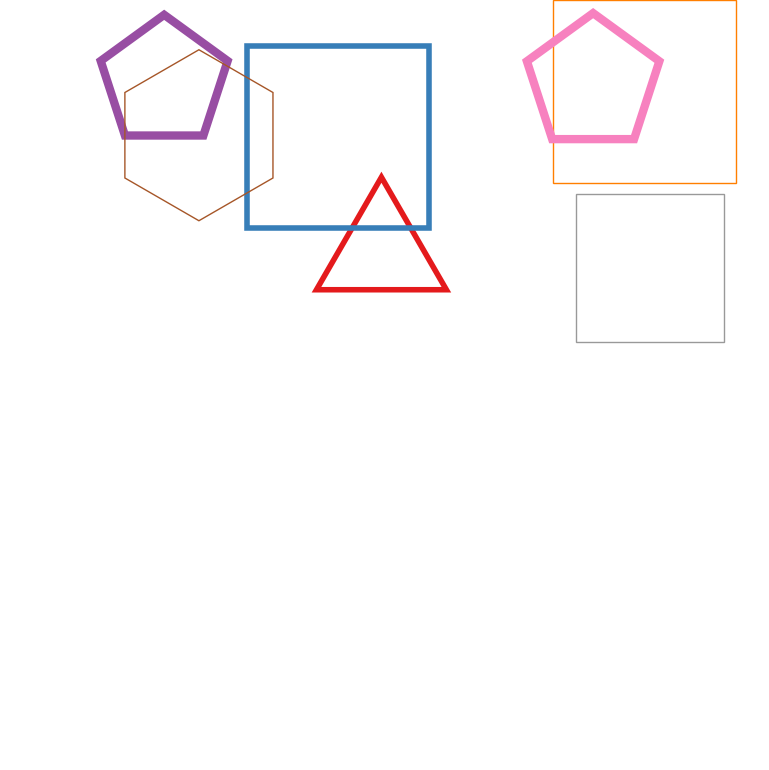[{"shape": "triangle", "thickness": 2, "radius": 0.49, "center": [0.495, 0.672]}, {"shape": "square", "thickness": 2, "radius": 0.59, "center": [0.439, 0.822]}, {"shape": "pentagon", "thickness": 3, "radius": 0.43, "center": [0.213, 0.894]}, {"shape": "square", "thickness": 0.5, "radius": 0.59, "center": [0.837, 0.881]}, {"shape": "hexagon", "thickness": 0.5, "radius": 0.56, "center": [0.258, 0.824]}, {"shape": "pentagon", "thickness": 3, "radius": 0.45, "center": [0.77, 0.893]}, {"shape": "square", "thickness": 0.5, "radius": 0.48, "center": [0.844, 0.652]}]